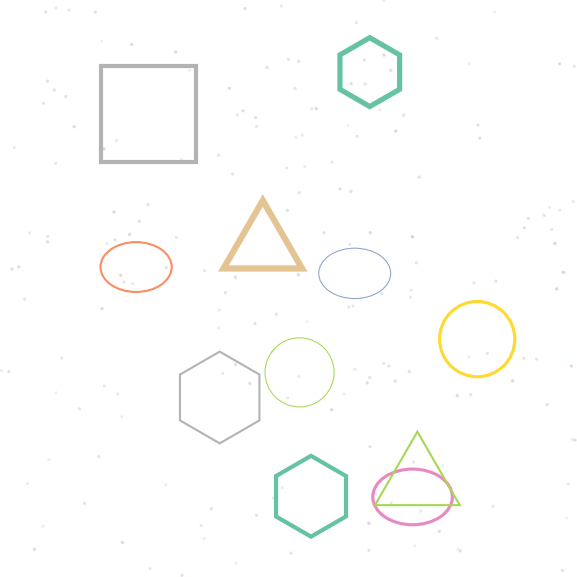[{"shape": "hexagon", "thickness": 2, "radius": 0.35, "center": [0.539, 0.14]}, {"shape": "hexagon", "thickness": 2.5, "radius": 0.3, "center": [0.64, 0.874]}, {"shape": "oval", "thickness": 1, "radius": 0.31, "center": [0.236, 0.537]}, {"shape": "oval", "thickness": 0.5, "radius": 0.31, "center": [0.614, 0.526]}, {"shape": "oval", "thickness": 1.5, "radius": 0.34, "center": [0.714, 0.139]}, {"shape": "circle", "thickness": 0.5, "radius": 0.3, "center": [0.519, 0.354]}, {"shape": "triangle", "thickness": 1, "radius": 0.42, "center": [0.723, 0.167]}, {"shape": "circle", "thickness": 1.5, "radius": 0.33, "center": [0.826, 0.412]}, {"shape": "triangle", "thickness": 3, "radius": 0.39, "center": [0.455, 0.574]}, {"shape": "hexagon", "thickness": 1, "radius": 0.4, "center": [0.38, 0.311]}, {"shape": "square", "thickness": 2, "radius": 0.41, "center": [0.257, 0.802]}]